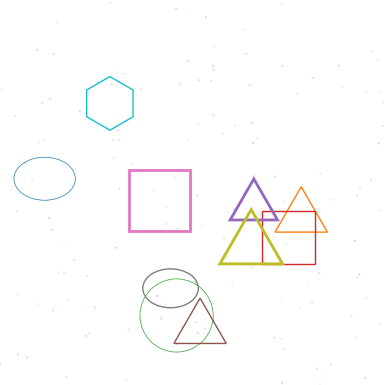[{"shape": "oval", "thickness": 0.5, "radius": 0.4, "center": [0.116, 0.536]}, {"shape": "triangle", "thickness": 1, "radius": 0.39, "center": [0.782, 0.436]}, {"shape": "circle", "thickness": 0.5, "radius": 0.48, "center": [0.459, 0.181]}, {"shape": "square", "thickness": 1, "radius": 0.34, "center": [0.751, 0.382]}, {"shape": "triangle", "thickness": 2, "radius": 0.36, "center": [0.659, 0.464]}, {"shape": "triangle", "thickness": 1, "radius": 0.39, "center": [0.52, 0.147]}, {"shape": "square", "thickness": 2, "radius": 0.39, "center": [0.414, 0.479]}, {"shape": "oval", "thickness": 1, "radius": 0.36, "center": [0.443, 0.251]}, {"shape": "triangle", "thickness": 2, "radius": 0.47, "center": [0.652, 0.362]}, {"shape": "hexagon", "thickness": 1, "radius": 0.35, "center": [0.285, 0.731]}]